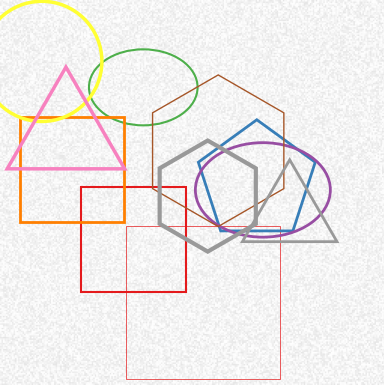[{"shape": "square", "thickness": 0.5, "radius": 1.0, "center": [0.527, 0.214]}, {"shape": "square", "thickness": 1.5, "radius": 0.68, "center": [0.347, 0.378]}, {"shape": "pentagon", "thickness": 2, "radius": 0.8, "center": [0.667, 0.529]}, {"shape": "oval", "thickness": 1.5, "radius": 0.71, "center": [0.372, 0.773]}, {"shape": "oval", "thickness": 2, "radius": 0.88, "center": [0.683, 0.507]}, {"shape": "square", "thickness": 2, "radius": 0.68, "center": [0.187, 0.559]}, {"shape": "circle", "thickness": 2.5, "radius": 0.78, "center": [0.109, 0.841]}, {"shape": "hexagon", "thickness": 1, "radius": 0.98, "center": [0.567, 0.609]}, {"shape": "triangle", "thickness": 2.5, "radius": 0.88, "center": [0.171, 0.65]}, {"shape": "triangle", "thickness": 2, "radius": 0.71, "center": [0.752, 0.443]}, {"shape": "hexagon", "thickness": 3, "radius": 0.72, "center": [0.54, 0.491]}]